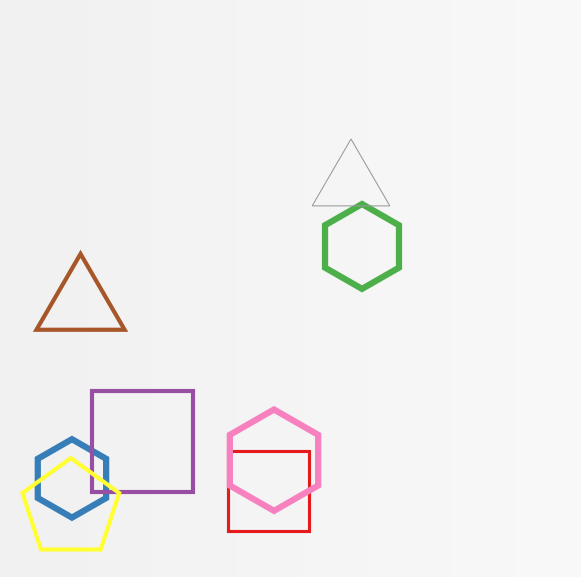[{"shape": "square", "thickness": 1.5, "radius": 0.35, "center": [0.462, 0.149]}, {"shape": "hexagon", "thickness": 3, "radius": 0.34, "center": [0.124, 0.171]}, {"shape": "hexagon", "thickness": 3, "radius": 0.37, "center": [0.623, 0.572]}, {"shape": "square", "thickness": 2, "radius": 0.44, "center": [0.245, 0.234]}, {"shape": "pentagon", "thickness": 2, "radius": 0.44, "center": [0.122, 0.118]}, {"shape": "triangle", "thickness": 2, "radius": 0.44, "center": [0.139, 0.472]}, {"shape": "hexagon", "thickness": 3, "radius": 0.44, "center": [0.471, 0.202]}, {"shape": "triangle", "thickness": 0.5, "radius": 0.39, "center": [0.604, 0.681]}]